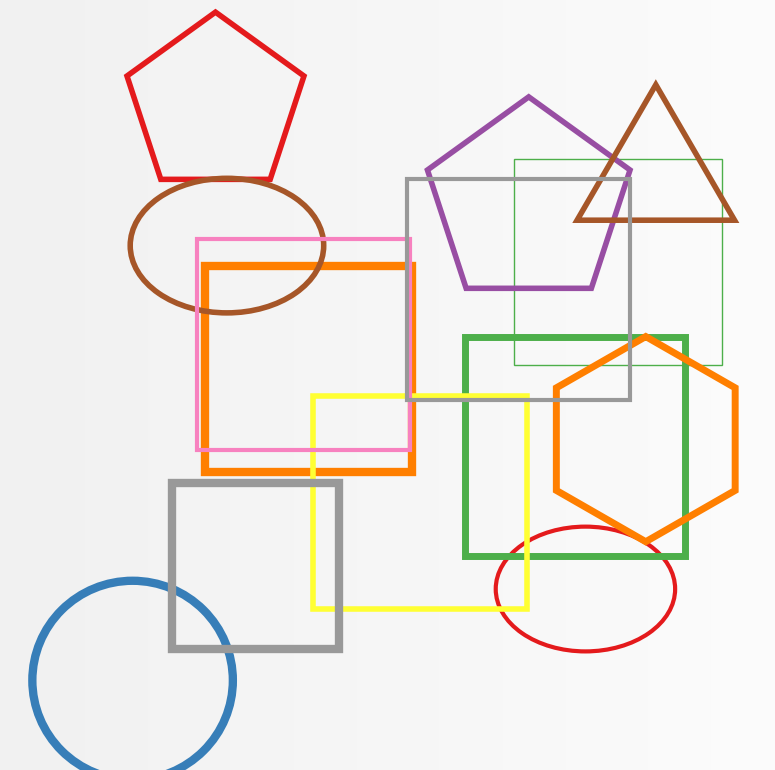[{"shape": "pentagon", "thickness": 2, "radius": 0.6, "center": [0.278, 0.864]}, {"shape": "oval", "thickness": 1.5, "radius": 0.58, "center": [0.755, 0.235]}, {"shape": "circle", "thickness": 3, "radius": 0.65, "center": [0.171, 0.116]}, {"shape": "square", "thickness": 2.5, "radius": 0.71, "center": [0.742, 0.42]}, {"shape": "square", "thickness": 0.5, "radius": 0.67, "center": [0.797, 0.66]}, {"shape": "pentagon", "thickness": 2, "radius": 0.69, "center": [0.682, 0.737]}, {"shape": "hexagon", "thickness": 2.5, "radius": 0.67, "center": [0.833, 0.43]}, {"shape": "square", "thickness": 3, "radius": 0.67, "center": [0.398, 0.521]}, {"shape": "square", "thickness": 2, "radius": 0.69, "center": [0.542, 0.347]}, {"shape": "oval", "thickness": 2, "radius": 0.62, "center": [0.293, 0.681]}, {"shape": "triangle", "thickness": 2, "radius": 0.59, "center": [0.846, 0.773]}, {"shape": "square", "thickness": 1.5, "radius": 0.68, "center": [0.392, 0.553]}, {"shape": "square", "thickness": 3, "radius": 0.54, "center": [0.33, 0.265]}, {"shape": "square", "thickness": 1.5, "radius": 0.72, "center": [0.669, 0.624]}]